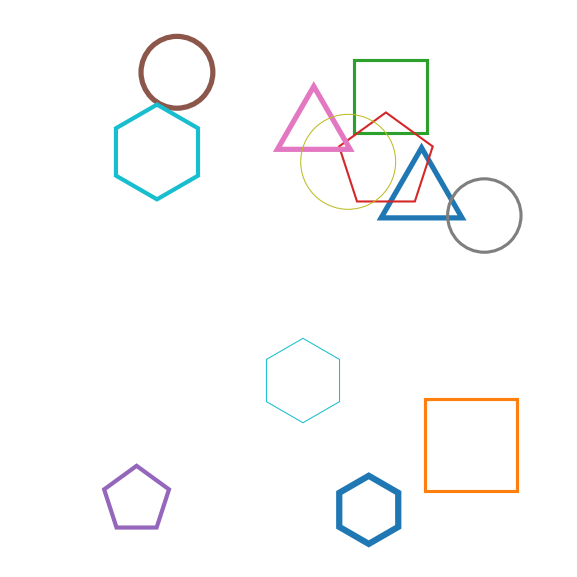[{"shape": "triangle", "thickness": 2.5, "radius": 0.4, "center": [0.73, 0.662]}, {"shape": "hexagon", "thickness": 3, "radius": 0.29, "center": [0.639, 0.116]}, {"shape": "square", "thickness": 1.5, "radius": 0.4, "center": [0.816, 0.229]}, {"shape": "square", "thickness": 1.5, "radius": 0.32, "center": [0.675, 0.831]}, {"shape": "pentagon", "thickness": 1, "radius": 0.43, "center": [0.668, 0.719]}, {"shape": "pentagon", "thickness": 2, "radius": 0.3, "center": [0.236, 0.133]}, {"shape": "circle", "thickness": 2.5, "radius": 0.31, "center": [0.306, 0.874]}, {"shape": "triangle", "thickness": 2.5, "radius": 0.36, "center": [0.543, 0.777]}, {"shape": "circle", "thickness": 1.5, "radius": 0.32, "center": [0.839, 0.626]}, {"shape": "circle", "thickness": 0.5, "radius": 0.41, "center": [0.603, 0.719]}, {"shape": "hexagon", "thickness": 2, "radius": 0.41, "center": [0.272, 0.736]}, {"shape": "hexagon", "thickness": 0.5, "radius": 0.37, "center": [0.525, 0.34]}]